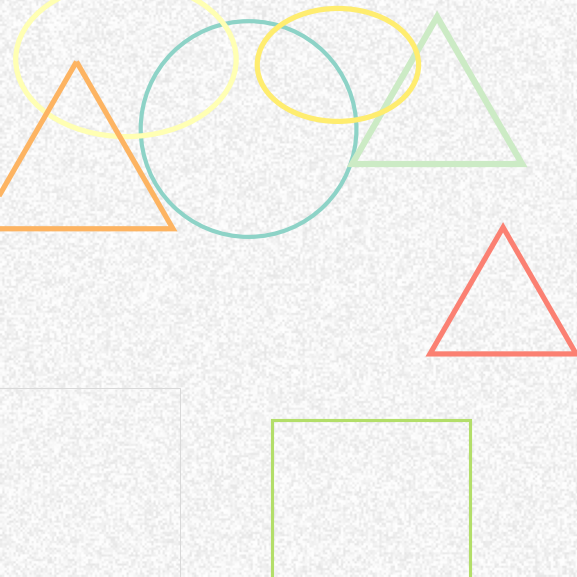[{"shape": "circle", "thickness": 2, "radius": 0.93, "center": [0.43, 0.776]}, {"shape": "oval", "thickness": 2.5, "radius": 0.95, "center": [0.218, 0.896]}, {"shape": "triangle", "thickness": 2.5, "radius": 0.73, "center": [0.871, 0.459]}, {"shape": "triangle", "thickness": 2.5, "radius": 0.96, "center": [0.133, 0.699]}, {"shape": "square", "thickness": 1.5, "radius": 0.86, "center": [0.643, 0.101]}, {"shape": "square", "thickness": 0.5, "radius": 0.82, "center": [0.149, 0.163]}, {"shape": "triangle", "thickness": 3, "radius": 0.85, "center": [0.757, 0.8]}, {"shape": "oval", "thickness": 2.5, "radius": 0.7, "center": [0.585, 0.887]}]